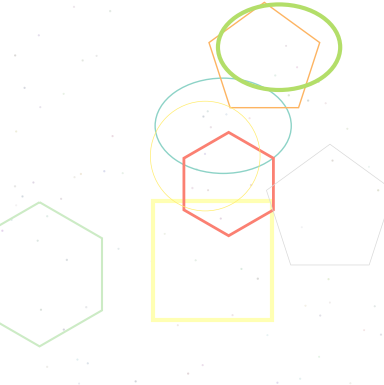[{"shape": "oval", "thickness": 1, "radius": 0.88, "center": [0.58, 0.673]}, {"shape": "square", "thickness": 3, "radius": 0.77, "center": [0.552, 0.323]}, {"shape": "hexagon", "thickness": 2, "radius": 0.67, "center": [0.594, 0.522]}, {"shape": "pentagon", "thickness": 1, "radius": 0.76, "center": [0.687, 0.843]}, {"shape": "oval", "thickness": 3, "radius": 0.79, "center": [0.725, 0.877]}, {"shape": "pentagon", "thickness": 0.5, "radius": 0.87, "center": [0.857, 0.452]}, {"shape": "hexagon", "thickness": 1.5, "radius": 0.94, "center": [0.103, 0.288]}, {"shape": "circle", "thickness": 0.5, "radius": 0.71, "center": [0.533, 0.595]}]